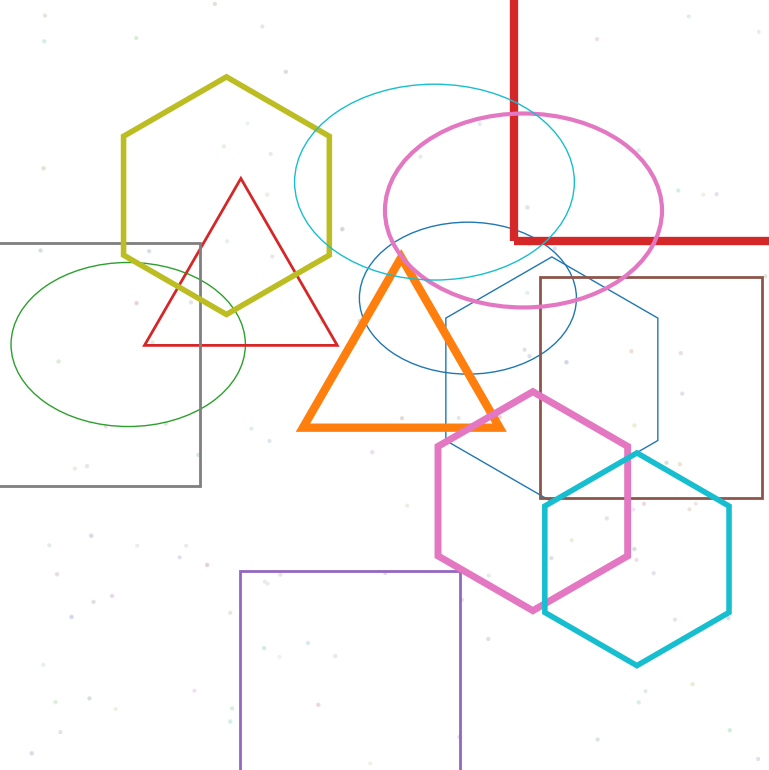[{"shape": "oval", "thickness": 0.5, "radius": 0.7, "center": [0.608, 0.613]}, {"shape": "hexagon", "thickness": 0.5, "radius": 0.79, "center": [0.717, 0.507]}, {"shape": "triangle", "thickness": 3, "radius": 0.74, "center": [0.521, 0.518]}, {"shape": "oval", "thickness": 0.5, "radius": 0.76, "center": [0.166, 0.553]}, {"shape": "triangle", "thickness": 1, "radius": 0.72, "center": [0.313, 0.624]}, {"shape": "square", "thickness": 3, "radius": 0.98, "center": [0.864, 0.884]}, {"shape": "square", "thickness": 1, "radius": 0.72, "center": [0.454, 0.115]}, {"shape": "square", "thickness": 1, "radius": 0.72, "center": [0.845, 0.497]}, {"shape": "oval", "thickness": 1.5, "radius": 0.9, "center": [0.68, 0.727]}, {"shape": "hexagon", "thickness": 2.5, "radius": 0.71, "center": [0.692, 0.349]}, {"shape": "square", "thickness": 1, "radius": 0.79, "center": [0.101, 0.527]}, {"shape": "hexagon", "thickness": 2, "radius": 0.77, "center": [0.294, 0.746]}, {"shape": "oval", "thickness": 0.5, "radius": 0.91, "center": [0.564, 0.763]}, {"shape": "hexagon", "thickness": 2, "radius": 0.69, "center": [0.827, 0.274]}]